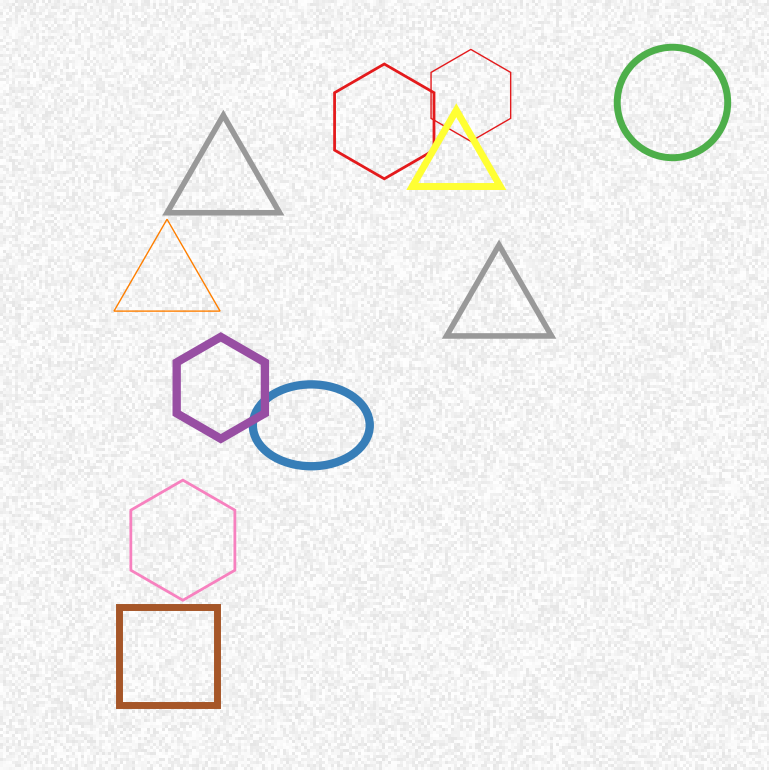[{"shape": "hexagon", "thickness": 0.5, "radius": 0.3, "center": [0.611, 0.876]}, {"shape": "hexagon", "thickness": 1, "radius": 0.37, "center": [0.499, 0.842]}, {"shape": "oval", "thickness": 3, "radius": 0.38, "center": [0.404, 0.448]}, {"shape": "circle", "thickness": 2.5, "radius": 0.36, "center": [0.873, 0.867]}, {"shape": "hexagon", "thickness": 3, "radius": 0.33, "center": [0.287, 0.496]}, {"shape": "triangle", "thickness": 0.5, "radius": 0.4, "center": [0.217, 0.636]}, {"shape": "triangle", "thickness": 2.5, "radius": 0.33, "center": [0.593, 0.791]}, {"shape": "square", "thickness": 2.5, "radius": 0.32, "center": [0.218, 0.148]}, {"shape": "hexagon", "thickness": 1, "radius": 0.39, "center": [0.237, 0.298]}, {"shape": "triangle", "thickness": 2, "radius": 0.42, "center": [0.29, 0.766]}, {"shape": "triangle", "thickness": 2, "radius": 0.39, "center": [0.648, 0.603]}]